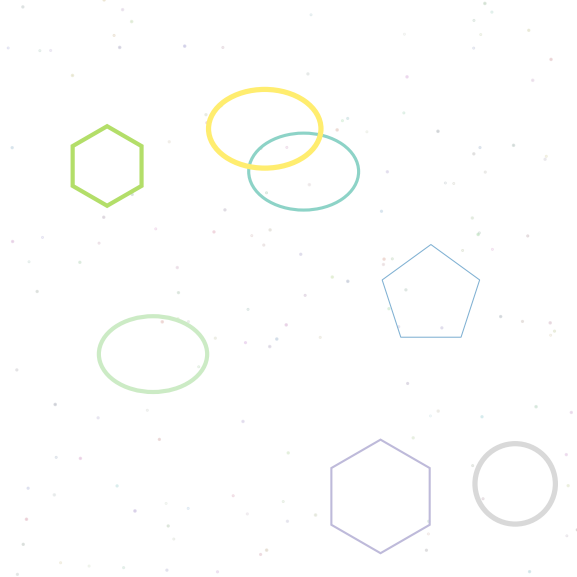[{"shape": "oval", "thickness": 1.5, "radius": 0.48, "center": [0.526, 0.702]}, {"shape": "hexagon", "thickness": 1, "radius": 0.49, "center": [0.659, 0.14]}, {"shape": "pentagon", "thickness": 0.5, "radius": 0.44, "center": [0.746, 0.487]}, {"shape": "hexagon", "thickness": 2, "radius": 0.34, "center": [0.185, 0.712]}, {"shape": "circle", "thickness": 2.5, "radius": 0.35, "center": [0.892, 0.161]}, {"shape": "oval", "thickness": 2, "radius": 0.47, "center": [0.265, 0.386]}, {"shape": "oval", "thickness": 2.5, "radius": 0.49, "center": [0.458, 0.776]}]